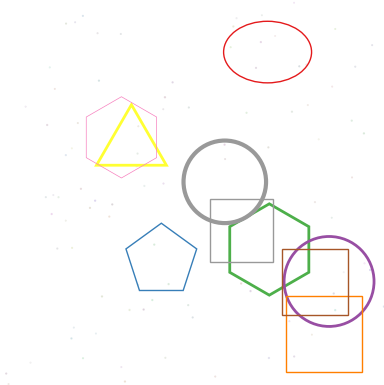[{"shape": "oval", "thickness": 1, "radius": 0.57, "center": [0.695, 0.865]}, {"shape": "pentagon", "thickness": 1, "radius": 0.48, "center": [0.419, 0.324]}, {"shape": "hexagon", "thickness": 2, "radius": 0.59, "center": [0.699, 0.352]}, {"shape": "circle", "thickness": 2, "radius": 0.58, "center": [0.855, 0.269]}, {"shape": "square", "thickness": 1, "radius": 0.49, "center": [0.842, 0.133]}, {"shape": "triangle", "thickness": 2, "radius": 0.52, "center": [0.341, 0.623]}, {"shape": "square", "thickness": 1, "radius": 0.43, "center": [0.818, 0.268]}, {"shape": "hexagon", "thickness": 0.5, "radius": 0.53, "center": [0.315, 0.643]}, {"shape": "circle", "thickness": 3, "radius": 0.54, "center": [0.584, 0.528]}, {"shape": "square", "thickness": 1, "radius": 0.41, "center": [0.627, 0.401]}]